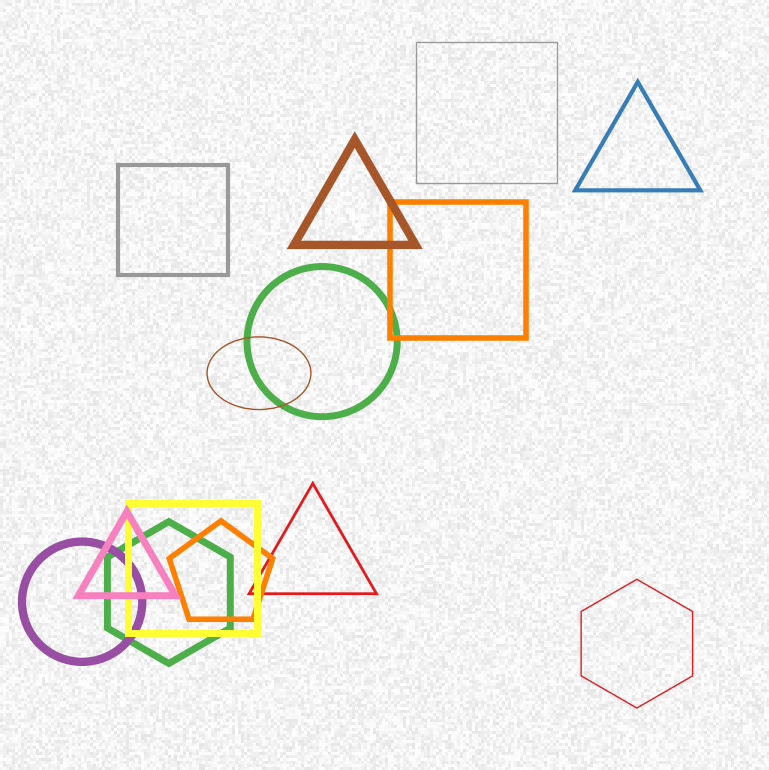[{"shape": "hexagon", "thickness": 0.5, "radius": 0.42, "center": [0.827, 0.164]}, {"shape": "triangle", "thickness": 1, "radius": 0.48, "center": [0.406, 0.277]}, {"shape": "triangle", "thickness": 1.5, "radius": 0.47, "center": [0.828, 0.8]}, {"shape": "circle", "thickness": 2.5, "radius": 0.49, "center": [0.418, 0.556]}, {"shape": "hexagon", "thickness": 2.5, "radius": 0.46, "center": [0.219, 0.23]}, {"shape": "circle", "thickness": 3, "radius": 0.39, "center": [0.107, 0.219]}, {"shape": "pentagon", "thickness": 2, "radius": 0.35, "center": [0.287, 0.253]}, {"shape": "square", "thickness": 2, "radius": 0.44, "center": [0.595, 0.65]}, {"shape": "square", "thickness": 2.5, "radius": 0.42, "center": [0.25, 0.262]}, {"shape": "triangle", "thickness": 3, "radius": 0.46, "center": [0.461, 0.728]}, {"shape": "oval", "thickness": 0.5, "radius": 0.34, "center": [0.336, 0.515]}, {"shape": "triangle", "thickness": 2.5, "radius": 0.36, "center": [0.165, 0.263]}, {"shape": "square", "thickness": 0.5, "radius": 0.46, "center": [0.631, 0.854]}, {"shape": "square", "thickness": 1.5, "radius": 0.36, "center": [0.225, 0.714]}]